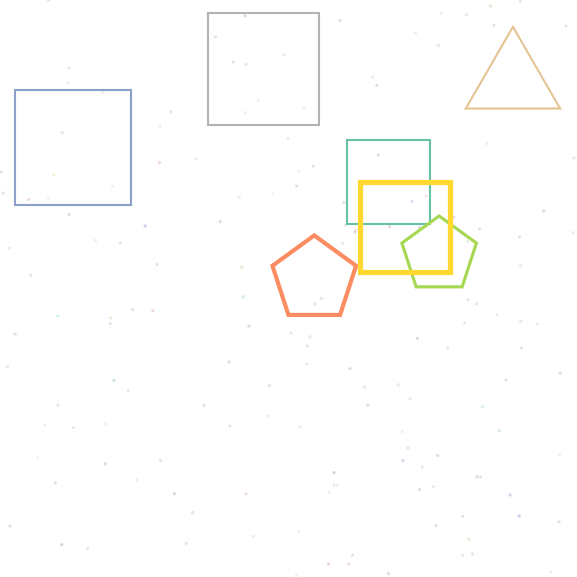[{"shape": "square", "thickness": 1, "radius": 0.36, "center": [0.672, 0.684]}, {"shape": "pentagon", "thickness": 2, "radius": 0.38, "center": [0.544, 0.515]}, {"shape": "square", "thickness": 1, "radius": 0.5, "center": [0.126, 0.744]}, {"shape": "pentagon", "thickness": 1.5, "radius": 0.34, "center": [0.76, 0.557]}, {"shape": "square", "thickness": 2.5, "radius": 0.39, "center": [0.701, 0.606]}, {"shape": "triangle", "thickness": 1, "radius": 0.47, "center": [0.888, 0.858]}, {"shape": "square", "thickness": 1, "radius": 0.48, "center": [0.456, 0.88]}]